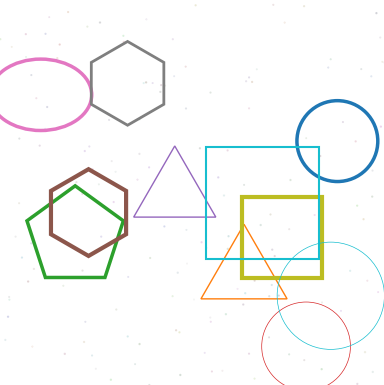[{"shape": "circle", "thickness": 2.5, "radius": 0.53, "center": [0.876, 0.634]}, {"shape": "triangle", "thickness": 1, "radius": 0.65, "center": [0.634, 0.288]}, {"shape": "pentagon", "thickness": 2.5, "radius": 0.66, "center": [0.195, 0.386]}, {"shape": "circle", "thickness": 0.5, "radius": 0.58, "center": [0.795, 0.1]}, {"shape": "triangle", "thickness": 1, "radius": 0.62, "center": [0.454, 0.498]}, {"shape": "hexagon", "thickness": 3, "radius": 0.56, "center": [0.23, 0.448]}, {"shape": "oval", "thickness": 2.5, "radius": 0.66, "center": [0.106, 0.754]}, {"shape": "hexagon", "thickness": 2, "radius": 0.54, "center": [0.331, 0.784]}, {"shape": "square", "thickness": 3, "radius": 0.52, "center": [0.733, 0.383]}, {"shape": "circle", "thickness": 0.5, "radius": 0.7, "center": [0.859, 0.232]}, {"shape": "square", "thickness": 1.5, "radius": 0.73, "center": [0.682, 0.473]}]